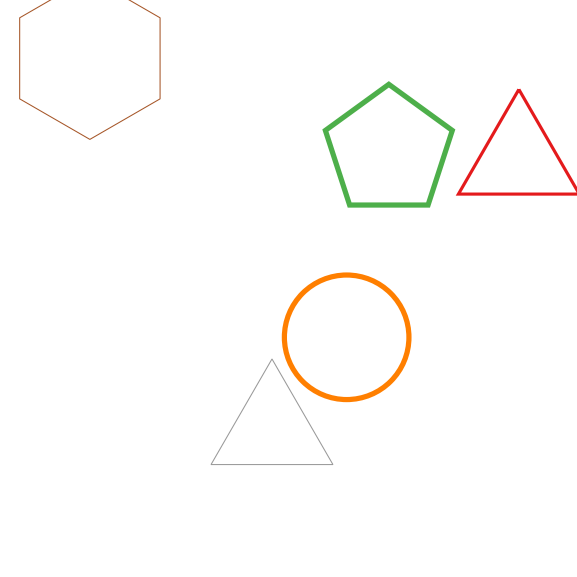[{"shape": "triangle", "thickness": 1.5, "radius": 0.6, "center": [0.898, 0.723]}, {"shape": "pentagon", "thickness": 2.5, "radius": 0.58, "center": [0.673, 0.738]}, {"shape": "circle", "thickness": 2.5, "radius": 0.54, "center": [0.6, 0.415]}, {"shape": "hexagon", "thickness": 0.5, "radius": 0.7, "center": [0.156, 0.898]}, {"shape": "triangle", "thickness": 0.5, "radius": 0.61, "center": [0.471, 0.256]}]